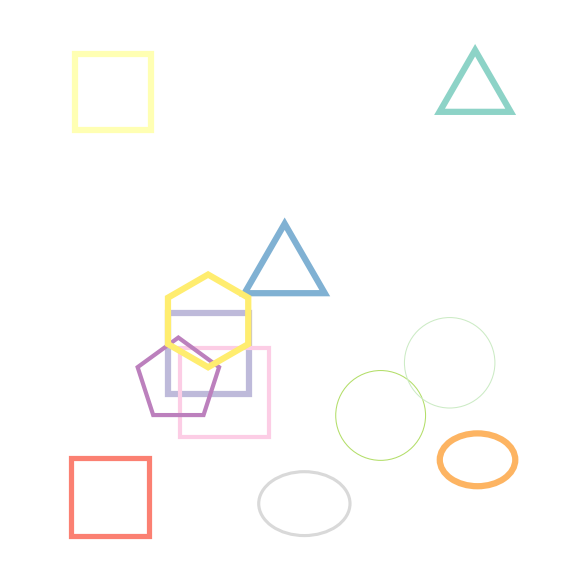[{"shape": "triangle", "thickness": 3, "radius": 0.36, "center": [0.823, 0.841]}, {"shape": "square", "thickness": 3, "radius": 0.33, "center": [0.196, 0.84]}, {"shape": "square", "thickness": 3, "radius": 0.35, "center": [0.362, 0.387]}, {"shape": "square", "thickness": 2.5, "radius": 0.34, "center": [0.191, 0.138]}, {"shape": "triangle", "thickness": 3, "radius": 0.4, "center": [0.493, 0.532]}, {"shape": "oval", "thickness": 3, "radius": 0.33, "center": [0.827, 0.203]}, {"shape": "circle", "thickness": 0.5, "radius": 0.39, "center": [0.659, 0.28]}, {"shape": "square", "thickness": 2, "radius": 0.39, "center": [0.389, 0.32]}, {"shape": "oval", "thickness": 1.5, "radius": 0.4, "center": [0.527, 0.127]}, {"shape": "pentagon", "thickness": 2, "radius": 0.37, "center": [0.309, 0.34]}, {"shape": "circle", "thickness": 0.5, "radius": 0.39, "center": [0.779, 0.371]}, {"shape": "hexagon", "thickness": 3, "radius": 0.4, "center": [0.36, 0.443]}]